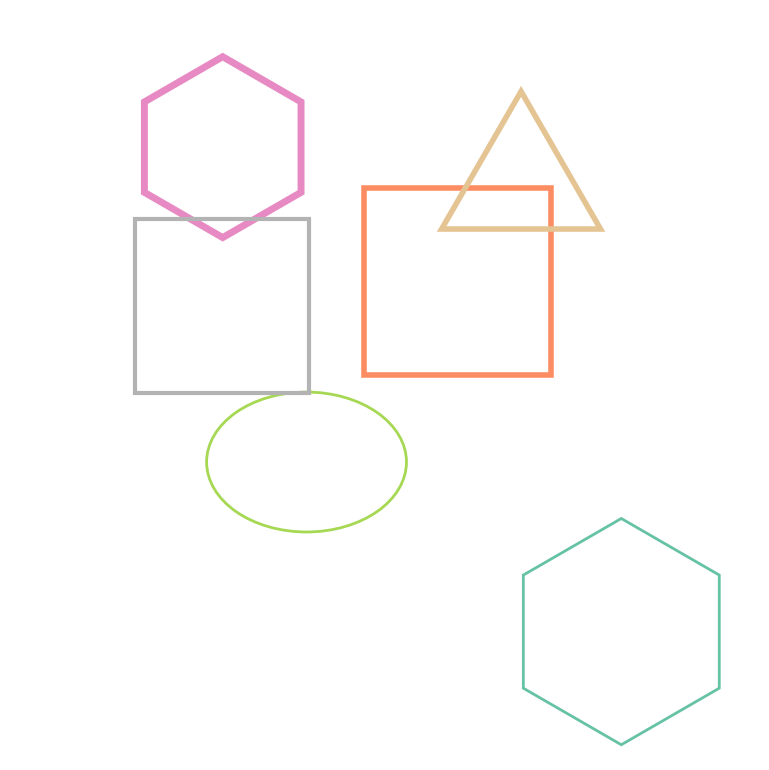[{"shape": "hexagon", "thickness": 1, "radius": 0.73, "center": [0.807, 0.18]}, {"shape": "square", "thickness": 2, "radius": 0.61, "center": [0.594, 0.634]}, {"shape": "hexagon", "thickness": 2.5, "radius": 0.59, "center": [0.289, 0.809]}, {"shape": "oval", "thickness": 1, "radius": 0.65, "center": [0.398, 0.4]}, {"shape": "triangle", "thickness": 2, "radius": 0.6, "center": [0.677, 0.762]}, {"shape": "square", "thickness": 1.5, "radius": 0.56, "center": [0.288, 0.603]}]